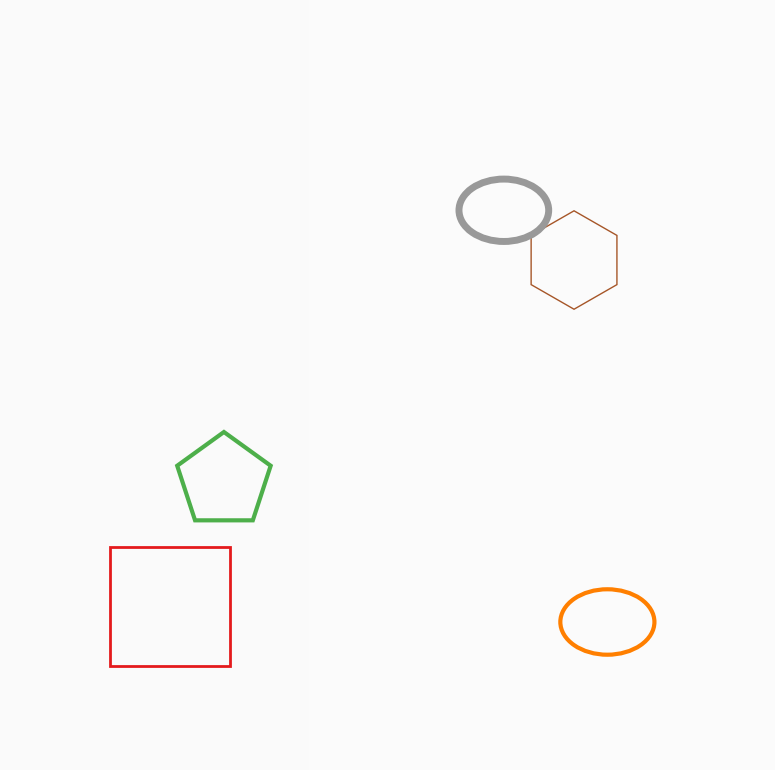[{"shape": "square", "thickness": 1, "radius": 0.39, "center": [0.219, 0.213]}, {"shape": "pentagon", "thickness": 1.5, "radius": 0.32, "center": [0.289, 0.376]}, {"shape": "oval", "thickness": 1.5, "radius": 0.3, "center": [0.784, 0.192]}, {"shape": "hexagon", "thickness": 0.5, "radius": 0.32, "center": [0.741, 0.662]}, {"shape": "oval", "thickness": 2.5, "radius": 0.29, "center": [0.65, 0.727]}]